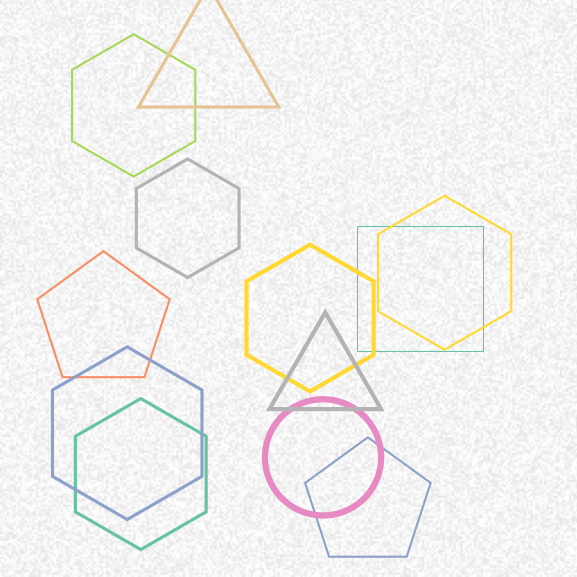[{"shape": "hexagon", "thickness": 1.5, "radius": 0.65, "center": [0.244, 0.178]}, {"shape": "square", "thickness": 0.5, "radius": 0.54, "center": [0.727, 0.499]}, {"shape": "pentagon", "thickness": 1, "radius": 0.6, "center": [0.179, 0.444]}, {"shape": "hexagon", "thickness": 1.5, "radius": 0.75, "center": [0.22, 0.249]}, {"shape": "pentagon", "thickness": 1, "radius": 0.57, "center": [0.637, 0.128]}, {"shape": "circle", "thickness": 3, "radius": 0.5, "center": [0.559, 0.207]}, {"shape": "hexagon", "thickness": 1, "radius": 0.62, "center": [0.231, 0.817]}, {"shape": "hexagon", "thickness": 2, "radius": 0.64, "center": [0.537, 0.448]}, {"shape": "hexagon", "thickness": 1, "radius": 0.67, "center": [0.77, 0.527]}, {"shape": "triangle", "thickness": 1.5, "radius": 0.7, "center": [0.361, 0.884]}, {"shape": "triangle", "thickness": 2, "radius": 0.56, "center": [0.563, 0.347]}, {"shape": "hexagon", "thickness": 1.5, "radius": 0.51, "center": [0.325, 0.621]}]